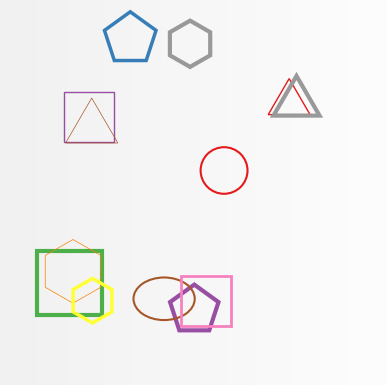[{"shape": "triangle", "thickness": 1, "radius": 0.31, "center": [0.746, 0.733]}, {"shape": "circle", "thickness": 1.5, "radius": 0.3, "center": [0.578, 0.557]}, {"shape": "pentagon", "thickness": 2.5, "radius": 0.35, "center": [0.336, 0.899]}, {"shape": "square", "thickness": 3, "radius": 0.42, "center": [0.18, 0.264]}, {"shape": "pentagon", "thickness": 3, "radius": 0.33, "center": [0.501, 0.195]}, {"shape": "square", "thickness": 1, "radius": 0.32, "center": [0.23, 0.696]}, {"shape": "hexagon", "thickness": 0.5, "radius": 0.41, "center": [0.188, 0.295]}, {"shape": "hexagon", "thickness": 2.5, "radius": 0.29, "center": [0.239, 0.219]}, {"shape": "triangle", "thickness": 0.5, "radius": 0.39, "center": [0.237, 0.668]}, {"shape": "oval", "thickness": 1.5, "radius": 0.39, "center": [0.424, 0.224]}, {"shape": "square", "thickness": 2, "radius": 0.32, "center": [0.531, 0.219]}, {"shape": "hexagon", "thickness": 3, "radius": 0.3, "center": [0.49, 0.886]}, {"shape": "triangle", "thickness": 3, "radius": 0.34, "center": [0.765, 0.734]}]